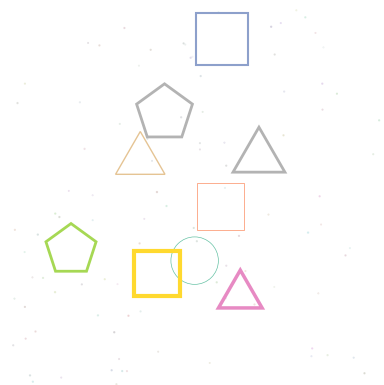[{"shape": "circle", "thickness": 0.5, "radius": 0.31, "center": [0.506, 0.323]}, {"shape": "square", "thickness": 0.5, "radius": 0.3, "center": [0.572, 0.463]}, {"shape": "square", "thickness": 1.5, "radius": 0.34, "center": [0.577, 0.899]}, {"shape": "triangle", "thickness": 2.5, "radius": 0.33, "center": [0.624, 0.233]}, {"shape": "pentagon", "thickness": 2, "radius": 0.34, "center": [0.184, 0.351]}, {"shape": "square", "thickness": 3, "radius": 0.29, "center": [0.408, 0.29]}, {"shape": "triangle", "thickness": 1, "radius": 0.37, "center": [0.364, 0.584]}, {"shape": "triangle", "thickness": 2, "radius": 0.39, "center": [0.673, 0.592]}, {"shape": "pentagon", "thickness": 2, "radius": 0.38, "center": [0.427, 0.706]}]